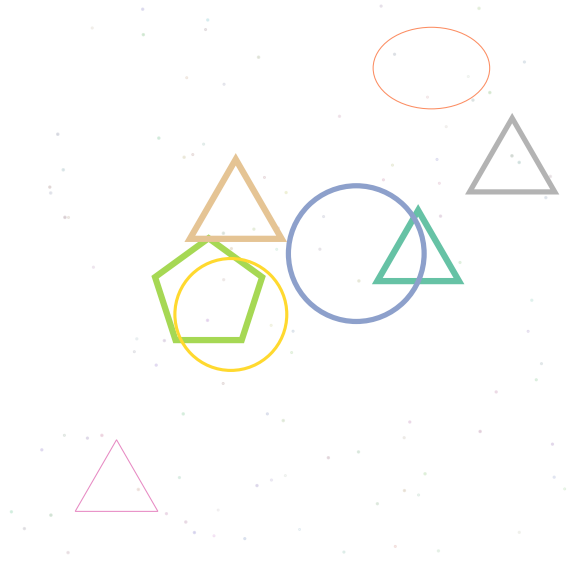[{"shape": "triangle", "thickness": 3, "radius": 0.41, "center": [0.724, 0.553]}, {"shape": "oval", "thickness": 0.5, "radius": 0.5, "center": [0.747, 0.881]}, {"shape": "circle", "thickness": 2.5, "radius": 0.59, "center": [0.617, 0.56]}, {"shape": "triangle", "thickness": 0.5, "radius": 0.41, "center": [0.202, 0.155]}, {"shape": "pentagon", "thickness": 3, "radius": 0.49, "center": [0.361, 0.489]}, {"shape": "circle", "thickness": 1.5, "radius": 0.48, "center": [0.4, 0.455]}, {"shape": "triangle", "thickness": 3, "radius": 0.46, "center": [0.408, 0.631]}, {"shape": "triangle", "thickness": 2.5, "radius": 0.43, "center": [0.887, 0.709]}]